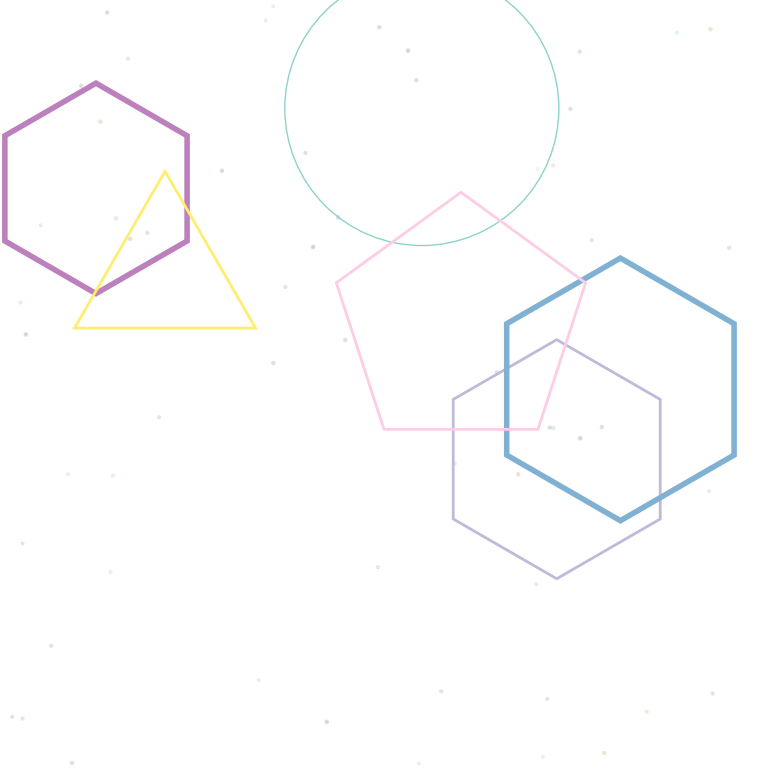[{"shape": "circle", "thickness": 0.5, "radius": 0.89, "center": [0.548, 0.859]}, {"shape": "hexagon", "thickness": 1, "radius": 0.78, "center": [0.723, 0.404]}, {"shape": "hexagon", "thickness": 2, "radius": 0.85, "center": [0.806, 0.494]}, {"shape": "pentagon", "thickness": 1, "radius": 0.85, "center": [0.599, 0.58]}, {"shape": "hexagon", "thickness": 2, "radius": 0.68, "center": [0.125, 0.755]}, {"shape": "triangle", "thickness": 1, "radius": 0.68, "center": [0.214, 0.642]}]